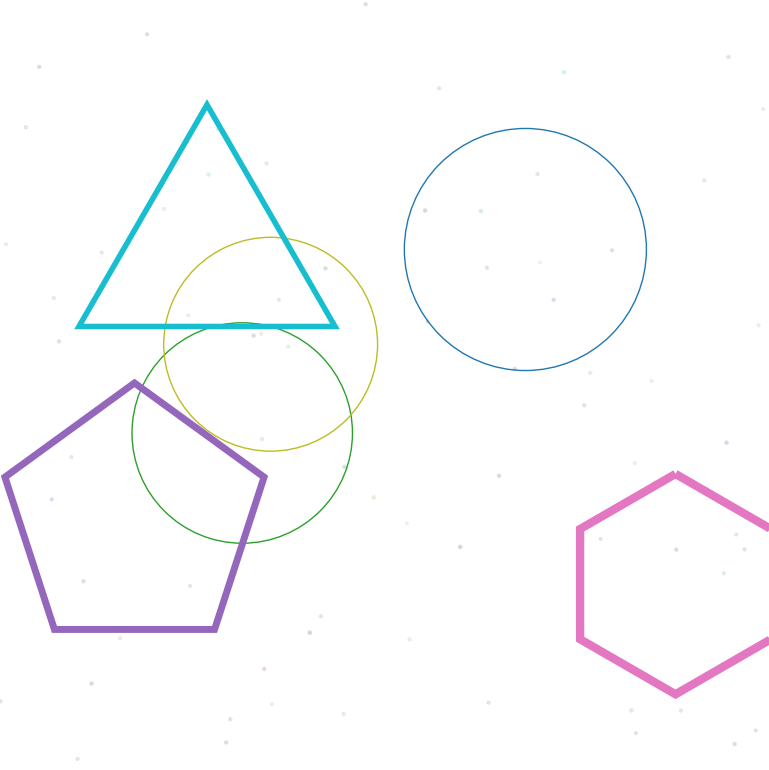[{"shape": "circle", "thickness": 0.5, "radius": 0.79, "center": [0.682, 0.676]}, {"shape": "circle", "thickness": 0.5, "radius": 0.72, "center": [0.315, 0.438]}, {"shape": "pentagon", "thickness": 2.5, "radius": 0.88, "center": [0.175, 0.326]}, {"shape": "hexagon", "thickness": 3, "radius": 0.72, "center": [0.877, 0.241]}, {"shape": "circle", "thickness": 0.5, "radius": 0.69, "center": [0.351, 0.553]}, {"shape": "triangle", "thickness": 2, "radius": 0.96, "center": [0.269, 0.672]}]